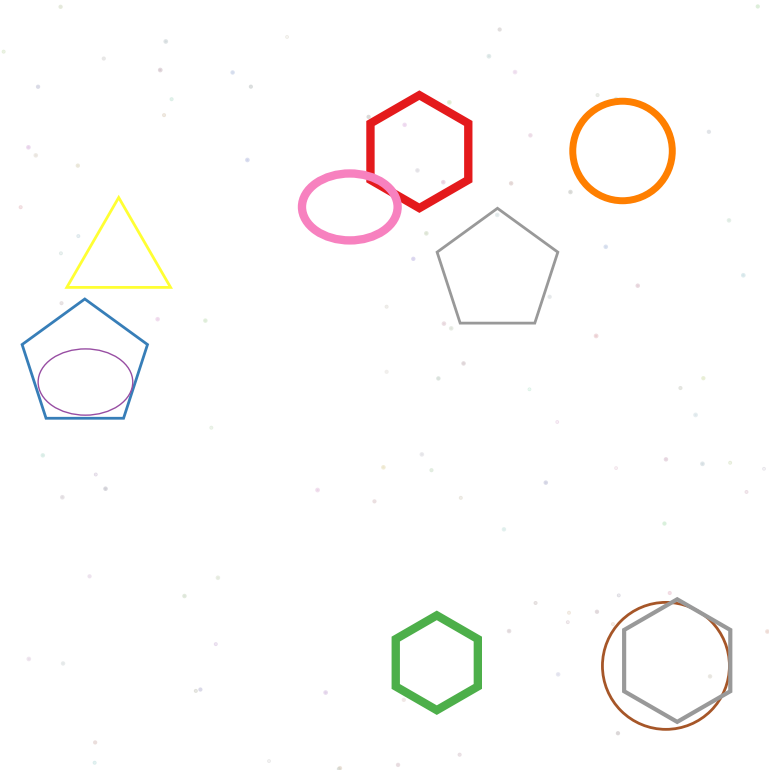[{"shape": "hexagon", "thickness": 3, "radius": 0.37, "center": [0.545, 0.803]}, {"shape": "pentagon", "thickness": 1, "radius": 0.43, "center": [0.11, 0.526]}, {"shape": "hexagon", "thickness": 3, "radius": 0.31, "center": [0.567, 0.139]}, {"shape": "oval", "thickness": 0.5, "radius": 0.31, "center": [0.111, 0.504]}, {"shape": "circle", "thickness": 2.5, "radius": 0.32, "center": [0.808, 0.804]}, {"shape": "triangle", "thickness": 1, "radius": 0.39, "center": [0.154, 0.666]}, {"shape": "circle", "thickness": 1, "radius": 0.41, "center": [0.865, 0.135]}, {"shape": "oval", "thickness": 3, "radius": 0.31, "center": [0.454, 0.731]}, {"shape": "hexagon", "thickness": 1.5, "radius": 0.4, "center": [0.879, 0.142]}, {"shape": "pentagon", "thickness": 1, "radius": 0.41, "center": [0.646, 0.647]}]